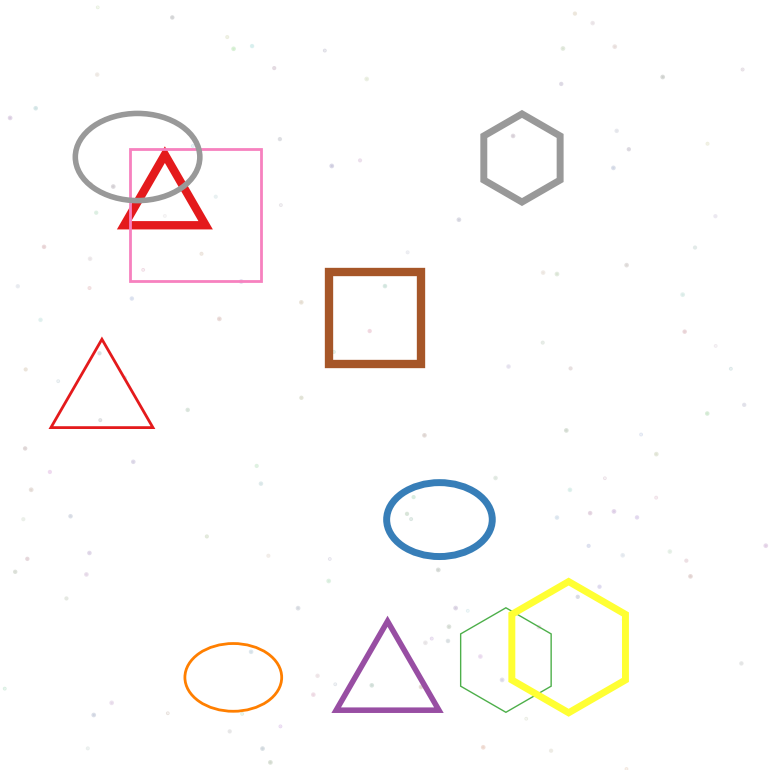[{"shape": "triangle", "thickness": 1, "radius": 0.38, "center": [0.132, 0.483]}, {"shape": "triangle", "thickness": 3, "radius": 0.31, "center": [0.214, 0.738]}, {"shape": "oval", "thickness": 2.5, "radius": 0.34, "center": [0.571, 0.325]}, {"shape": "hexagon", "thickness": 0.5, "radius": 0.34, "center": [0.657, 0.143]}, {"shape": "triangle", "thickness": 2, "radius": 0.39, "center": [0.503, 0.116]}, {"shape": "oval", "thickness": 1, "radius": 0.31, "center": [0.303, 0.12]}, {"shape": "hexagon", "thickness": 2.5, "radius": 0.43, "center": [0.739, 0.16]}, {"shape": "square", "thickness": 3, "radius": 0.3, "center": [0.487, 0.586]}, {"shape": "square", "thickness": 1, "radius": 0.43, "center": [0.254, 0.721]}, {"shape": "oval", "thickness": 2, "radius": 0.4, "center": [0.179, 0.796]}, {"shape": "hexagon", "thickness": 2.5, "radius": 0.29, "center": [0.678, 0.795]}]